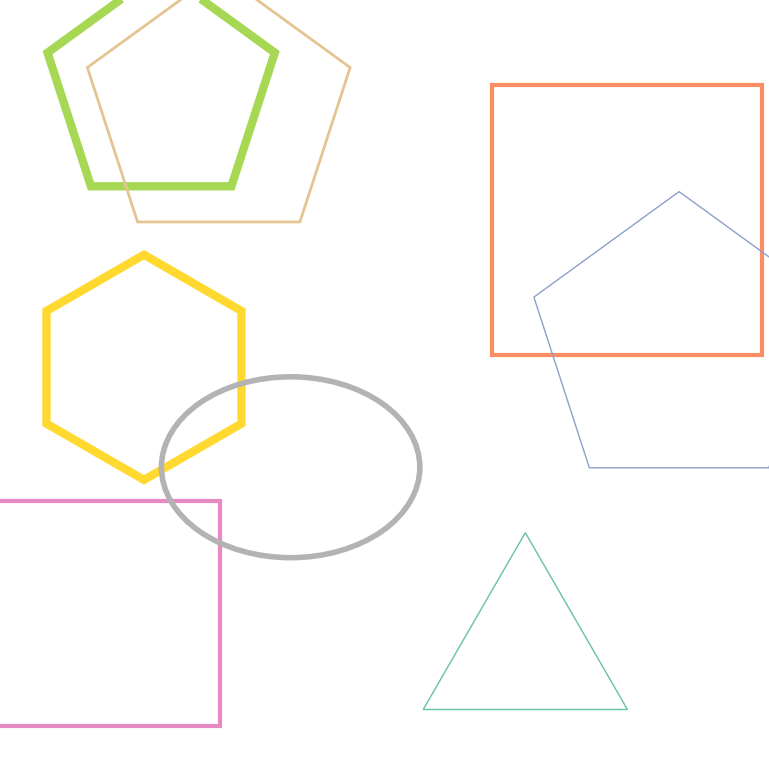[{"shape": "triangle", "thickness": 0.5, "radius": 0.77, "center": [0.682, 0.155]}, {"shape": "square", "thickness": 1.5, "radius": 0.88, "center": [0.814, 0.714]}, {"shape": "pentagon", "thickness": 0.5, "radius": 0.99, "center": [0.882, 0.553]}, {"shape": "square", "thickness": 1.5, "radius": 0.73, "center": [0.14, 0.203]}, {"shape": "pentagon", "thickness": 3, "radius": 0.78, "center": [0.209, 0.884]}, {"shape": "hexagon", "thickness": 3, "radius": 0.73, "center": [0.187, 0.523]}, {"shape": "pentagon", "thickness": 1, "radius": 0.9, "center": [0.284, 0.857]}, {"shape": "oval", "thickness": 2, "radius": 0.84, "center": [0.377, 0.393]}]